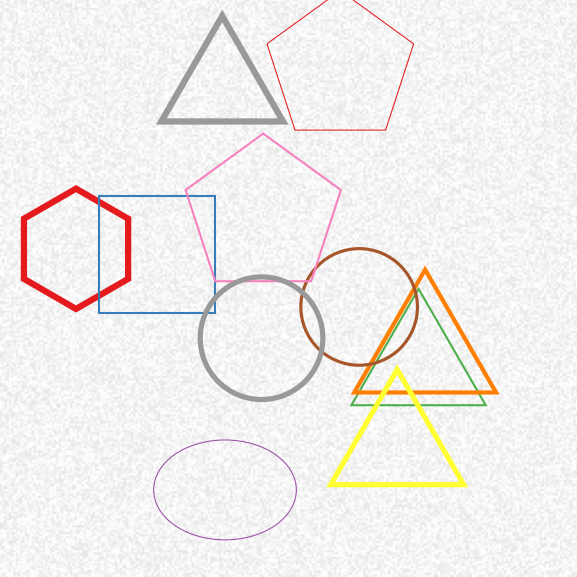[{"shape": "pentagon", "thickness": 0.5, "radius": 0.67, "center": [0.589, 0.882]}, {"shape": "hexagon", "thickness": 3, "radius": 0.52, "center": [0.132, 0.568]}, {"shape": "square", "thickness": 1, "radius": 0.51, "center": [0.272, 0.558]}, {"shape": "triangle", "thickness": 1, "radius": 0.67, "center": [0.725, 0.365]}, {"shape": "oval", "thickness": 0.5, "radius": 0.62, "center": [0.39, 0.151]}, {"shape": "triangle", "thickness": 2, "radius": 0.71, "center": [0.736, 0.39]}, {"shape": "triangle", "thickness": 2.5, "radius": 0.66, "center": [0.688, 0.226]}, {"shape": "circle", "thickness": 1.5, "radius": 0.5, "center": [0.622, 0.468]}, {"shape": "pentagon", "thickness": 1, "radius": 0.71, "center": [0.456, 0.626]}, {"shape": "triangle", "thickness": 3, "radius": 0.61, "center": [0.385, 0.85]}, {"shape": "circle", "thickness": 2.5, "radius": 0.53, "center": [0.453, 0.413]}]